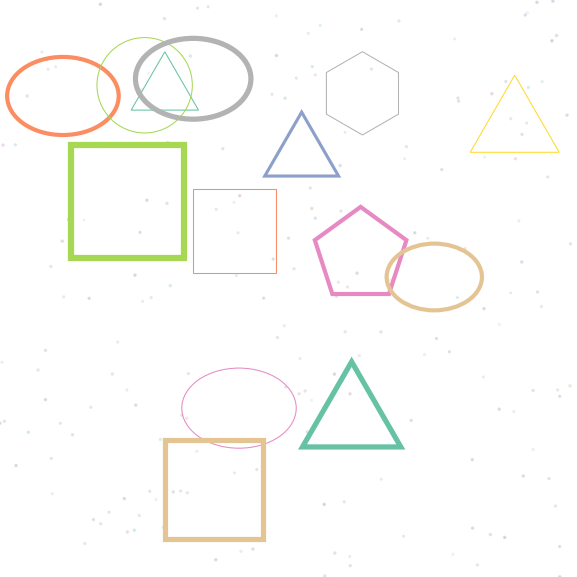[{"shape": "triangle", "thickness": 0.5, "radius": 0.34, "center": [0.285, 0.842]}, {"shape": "triangle", "thickness": 2.5, "radius": 0.49, "center": [0.609, 0.274]}, {"shape": "oval", "thickness": 2, "radius": 0.48, "center": [0.109, 0.833]}, {"shape": "square", "thickness": 0.5, "radius": 0.36, "center": [0.406, 0.599]}, {"shape": "triangle", "thickness": 1.5, "radius": 0.37, "center": [0.522, 0.731]}, {"shape": "oval", "thickness": 0.5, "radius": 0.5, "center": [0.414, 0.292]}, {"shape": "pentagon", "thickness": 2, "radius": 0.42, "center": [0.624, 0.557]}, {"shape": "square", "thickness": 3, "radius": 0.49, "center": [0.22, 0.651]}, {"shape": "circle", "thickness": 0.5, "radius": 0.41, "center": [0.25, 0.851]}, {"shape": "triangle", "thickness": 0.5, "radius": 0.45, "center": [0.891, 0.78]}, {"shape": "square", "thickness": 2.5, "radius": 0.43, "center": [0.371, 0.151]}, {"shape": "oval", "thickness": 2, "radius": 0.41, "center": [0.752, 0.519]}, {"shape": "hexagon", "thickness": 0.5, "radius": 0.36, "center": [0.628, 0.838]}, {"shape": "oval", "thickness": 2.5, "radius": 0.5, "center": [0.335, 0.863]}]